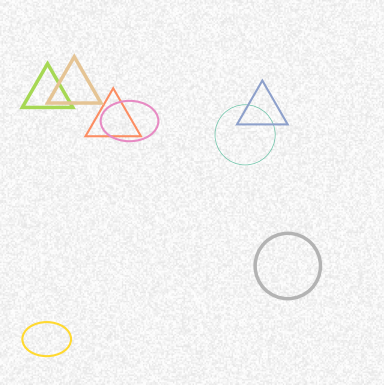[{"shape": "circle", "thickness": 0.5, "radius": 0.39, "center": [0.637, 0.65]}, {"shape": "triangle", "thickness": 1.5, "radius": 0.42, "center": [0.294, 0.688]}, {"shape": "triangle", "thickness": 1.5, "radius": 0.38, "center": [0.681, 0.715]}, {"shape": "oval", "thickness": 1.5, "radius": 0.37, "center": [0.336, 0.686]}, {"shape": "triangle", "thickness": 2.5, "radius": 0.38, "center": [0.124, 0.759]}, {"shape": "oval", "thickness": 1.5, "radius": 0.32, "center": [0.121, 0.119]}, {"shape": "triangle", "thickness": 2.5, "radius": 0.4, "center": [0.193, 0.772]}, {"shape": "circle", "thickness": 2.5, "radius": 0.42, "center": [0.748, 0.309]}]